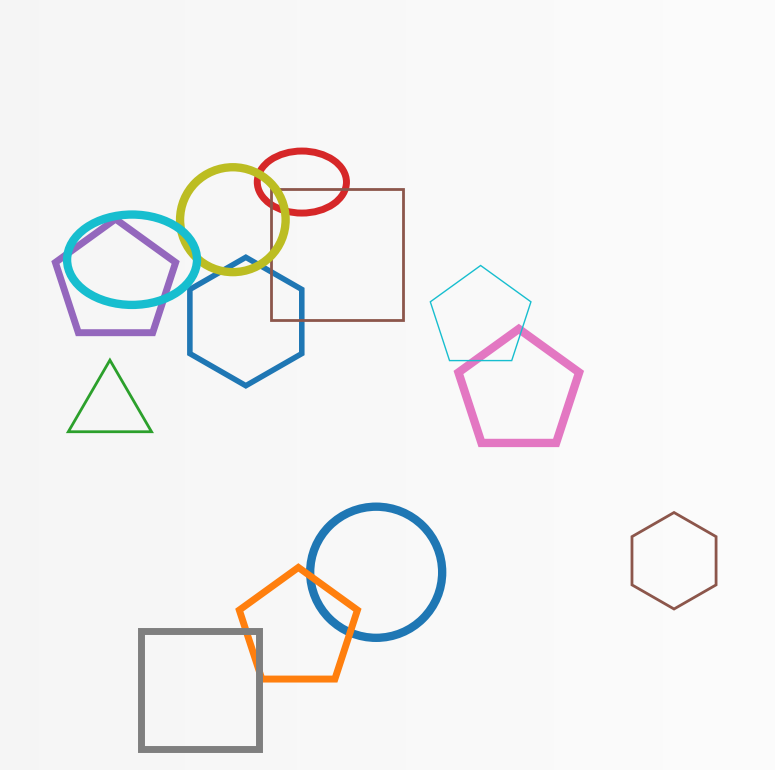[{"shape": "circle", "thickness": 3, "radius": 0.43, "center": [0.485, 0.257]}, {"shape": "hexagon", "thickness": 2, "radius": 0.42, "center": [0.317, 0.582]}, {"shape": "pentagon", "thickness": 2.5, "radius": 0.4, "center": [0.385, 0.183]}, {"shape": "triangle", "thickness": 1, "radius": 0.31, "center": [0.142, 0.47]}, {"shape": "oval", "thickness": 2.5, "radius": 0.29, "center": [0.39, 0.764]}, {"shape": "pentagon", "thickness": 2.5, "radius": 0.41, "center": [0.149, 0.634]}, {"shape": "hexagon", "thickness": 1, "radius": 0.31, "center": [0.87, 0.272]}, {"shape": "square", "thickness": 1, "radius": 0.43, "center": [0.434, 0.669]}, {"shape": "pentagon", "thickness": 3, "radius": 0.41, "center": [0.669, 0.491]}, {"shape": "square", "thickness": 2.5, "radius": 0.38, "center": [0.258, 0.104]}, {"shape": "circle", "thickness": 3, "radius": 0.34, "center": [0.3, 0.715]}, {"shape": "oval", "thickness": 3, "radius": 0.42, "center": [0.17, 0.663]}, {"shape": "pentagon", "thickness": 0.5, "radius": 0.34, "center": [0.62, 0.587]}]